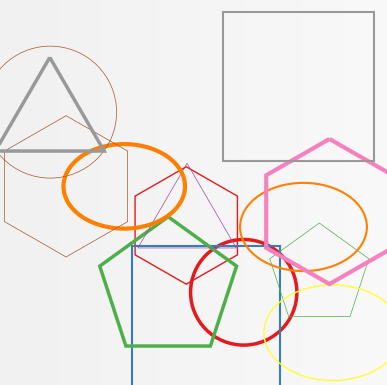[{"shape": "circle", "thickness": 2.5, "radius": 0.69, "center": [0.629, 0.241]}, {"shape": "hexagon", "thickness": 1, "radius": 0.76, "center": [0.481, 0.414]}, {"shape": "square", "thickness": 1.5, "radius": 0.95, "center": [0.531, 0.171]}, {"shape": "pentagon", "thickness": 2.5, "radius": 0.93, "center": [0.434, 0.251]}, {"shape": "pentagon", "thickness": 0.5, "radius": 0.67, "center": [0.824, 0.286]}, {"shape": "triangle", "thickness": 0.5, "radius": 0.73, "center": [0.483, 0.429]}, {"shape": "oval", "thickness": 1.5, "radius": 0.82, "center": [0.783, 0.41]}, {"shape": "oval", "thickness": 3, "radius": 0.78, "center": [0.321, 0.516]}, {"shape": "oval", "thickness": 1, "radius": 0.89, "center": [0.858, 0.136]}, {"shape": "hexagon", "thickness": 0.5, "radius": 0.92, "center": [0.171, 0.516]}, {"shape": "circle", "thickness": 0.5, "radius": 0.86, "center": [0.13, 0.709]}, {"shape": "hexagon", "thickness": 3, "radius": 0.94, "center": [0.85, 0.451]}, {"shape": "square", "thickness": 1.5, "radius": 0.97, "center": [0.771, 0.775]}, {"shape": "triangle", "thickness": 2.5, "radius": 0.81, "center": [0.128, 0.689]}]